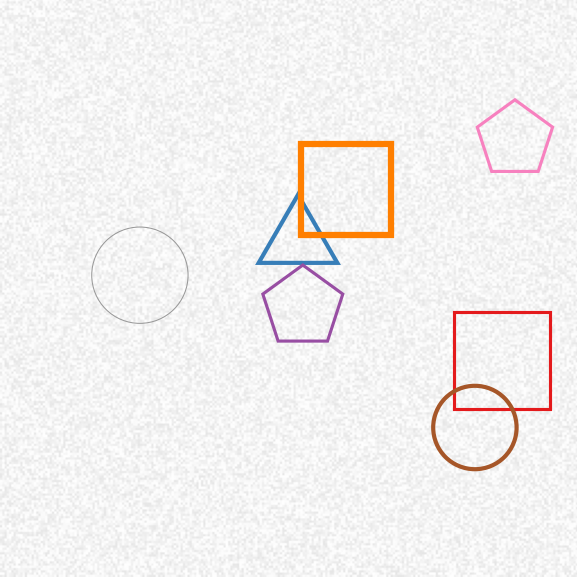[{"shape": "square", "thickness": 1.5, "radius": 0.42, "center": [0.87, 0.375]}, {"shape": "triangle", "thickness": 2, "radius": 0.39, "center": [0.516, 0.583]}, {"shape": "pentagon", "thickness": 1.5, "radius": 0.36, "center": [0.524, 0.467]}, {"shape": "square", "thickness": 3, "radius": 0.39, "center": [0.599, 0.671]}, {"shape": "circle", "thickness": 2, "radius": 0.36, "center": [0.822, 0.259]}, {"shape": "pentagon", "thickness": 1.5, "radius": 0.34, "center": [0.892, 0.758]}, {"shape": "circle", "thickness": 0.5, "radius": 0.42, "center": [0.242, 0.523]}]